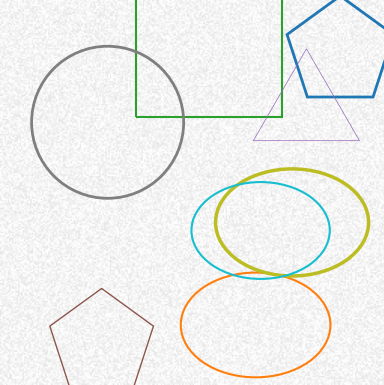[{"shape": "pentagon", "thickness": 2, "radius": 0.73, "center": [0.884, 0.865]}, {"shape": "oval", "thickness": 1.5, "radius": 0.97, "center": [0.664, 0.156]}, {"shape": "square", "thickness": 1.5, "radius": 0.95, "center": [0.543, 0.887]}, {"shape": "triangle", "thickness": 0.5, "radius": 0.8, "center": [0.796, 0.714]}, {"shape": "pentagon", "thickness": 1, "radius": 0.71, "center": [0.264, 0.109]}, {"shape": "circle", "thickness": 2, "radius": 0.99, "center": [0.28, 0.682]}, {"shape": "oval", "thickness": 2.5, "radius": 0.99, "center": [0.759, 0.422]}, {"shape": "oval", "thickness": 1.5, "radius": 0.9, "center": [0.677, 0.401]}]